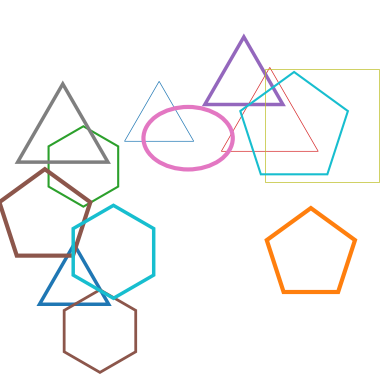[{"shape": "triangle", "thickness": 2.5, "radius": 0.52, "center": [0.192, 0.262]}, {"shape": "triangle", "thickness": 0.5, "radius": 0.52, "center": [0.413, 0.685]}, {"shape": "pentagon", "thickness": 3, "radius": 0.6, "center": [0.807, 0.339]}, {"shape": "hexagon", "thickness": 1.5, "radius": 0.52, "center": [0.217, 0.568]}, {"shape": "triangle", "thickness": 0.5, "radius": 0.73, "center": [0.701, 0.68]}, {"shape": "triangle", "thickness": 2.5, "radius": 0.59, "center": [0.633, 0.787]}, {"shape": "hexagon", "thickness": 2, "radius": 0.54, "center": [0.26, 0.14]}, {"shape": "pentagon", "thickness": 3, "radius": 0.62, "center": [0.117, 0.436]}, {"shape": "oval", "thickness": 3, "radius": 0.58, "center": [0.489, 0.641]}, {"shape": "triangle", "thickness": 2.5, "radius": 0.68, "center": [0.163, 0.647]}, {"shape": "square", "thickness": 0.5, "radius": 0.74, "center": [0.836, 0.674]}, {"shape": "hexagon", "thickness": 2.5, "radius": 0.6, "center": [0.295, 0.346]}, {"shape": "pentagon", "thickness": 1.5, "radius": 0.73, "center": [0.764, 0.666]}]